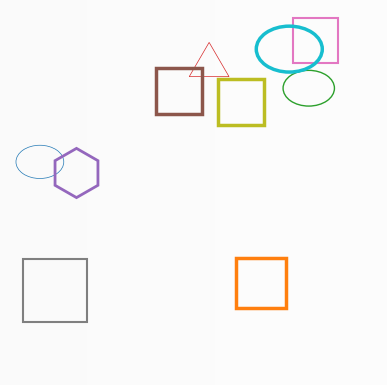[{"shape": "oval", "thickness": 0.5, "radius": 0.31, "center": [0.103, 0.58]}, {"shape": "square", "thickness": 2.5, "radius": 0.33, "center": [0.673, 0.266]}, {"shape": "oval", "thickness": 1, "radius": 0.33, "center": [0.797, 0.771]}, {"shape": "triangle", "thickness": 0.5, "radius": 0.3, "center": [0.54, 0.831]}, {"shape": "hexagon", "thickness": 2, "radius": 0.32, "center": [0.197, 0.551]}, {"shape": "square", "thickness": 2.5, "radius": 0.3, "center": [0.462, 0.764]}, {"shape": "square", "thickness": 1.5, "radius": 0.29, "center": [0.814, 0.896]}, {"shape": "square", "thickness": 1.5, "radius": 0.41, "center": [0.141, 0.246]}, {"shape": "square", "thickness": 2.5, "radius": 0.3, "center": [0.622, 0.734]}, {"shape": "oval", "thickness": 2.5, "radius": 0.43, "center": [0.747, 0.872]}]